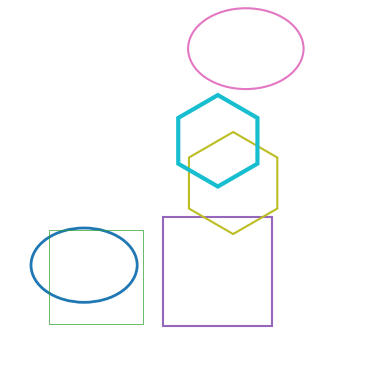[{"shape": "oval", "thickness": 2, "radius": 0.69, "center": [0.218, 0.311]}, {"shape": "square", "thickness": 0.5, "radius": 0.61, "center": [0.25, 0.28]}, {"shape": "square", "thickness": 1.5, "radius": 0.71, "center": [0.565, 0.294]}, {"shape": "oval", "thickness": 1.5, "radius": 0.75, "center": [0.639, 0.874]}, {"shape": "hexagon", "thickness": 1.5, "radius": 0.66, "center": [0.606, 0.525]}, {"shape": "hexagon", "thickness": 3, "radius": 0.59, "center": [0.566, 0.634]}]